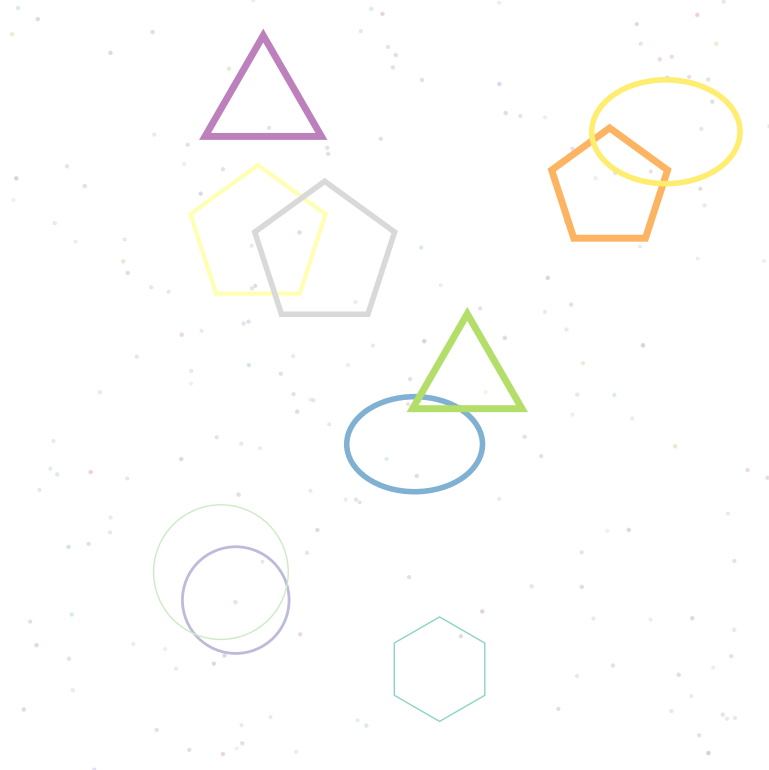[{"shape": "hexagon", "thickness": 0.5, "radius": 0.34, "center": [0.571, 0.131]}, {"shape": "pentagon", "thickness": 1.5, "radius": 0.46, "center": [0.335, 0.693]}, {"shape": "circle", "thickness": 1, "radius": 0.35, "center": [0.306, 0.221]}, {"shape": "oval", "thickness": 2, "radius": 0.44, "center": [0.538, 0.423]}, {"shape": "pentagon", "thickness": 2.5, "radius": 0.4, "center": [0.792, 0.755]}, {"shape": "triangle", "thickness": 2.5, "radius": 0.41, "center": [0.607, 0.51]}, {"shape": "pentagon", "thickness": 2, "radius": 0.48, "center": [0.422, 0.669]}, {"shape": "triangle", "thickness": 2.5, "radius": 0.44, "center": [0.342, 0.866]}, {"shape": "circle", "thickness": 0.5, "radius": 0.44, "center": [0.287, 0.257]}, {"shape": "oval", "thickness": 2, "radius": 0.48, "center": [0.865, 0.829]}]